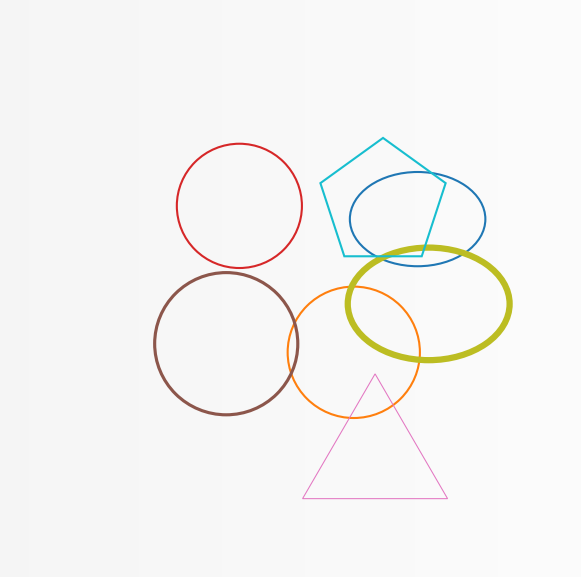[{"shape": "oval", "thickness": 1, "radius": 0.58, "center": [0.718, 0.62]}, {"shape": "circle", "thickness": 1, "radius": 0.57, "center": [0.609, 0.389]}, {"shape": "circle", "thickness": 1, "radius": 0.54, "center": [0.412, 0.643]}, {"shape": "circle", "thickness": 1.5, "radius": 0.62, "center": [0.389, 0.404]}, {"shape": "triangle", "thickness": 0.5, "radius": 0.72, "center": [0.645, 0.208]}, {"shape": "oval", "thickness": 3, "radius": 0.7, "center": [0.738, 0.473]}, {"shape": "pentagon", "thickness": 1, "radius": 0.57, "center": [0.659, 0.647]}]